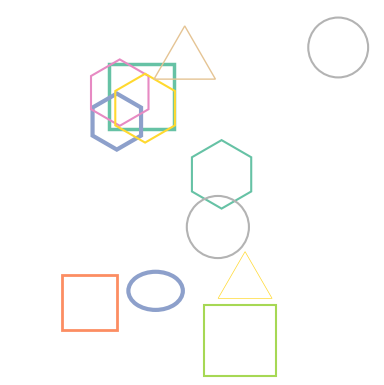[{"shape": "square", "thickness": 2.5, "radius": 0.42, "center": [0.368, 0.75]}, {"shape": "hexagon", "thickness": 1.5, "radius": 0.44, "center": [0.576, 0.547]}, {"shape": "square", "thickness": 2, "radius": 0.36, "center": [0.232, 0.213]}, {"shape": "hexagon", "thickness": 3, "radius": 0.36, "center": [0.303, 0.684]}, {"shape": "oval", "thickness": 3, "radius": 0.35, "center": [0.404, 0.245]}, {"shape": "hexagon", "thickness": 1.5, "radius": 0.43, "center": [0.311, 0.759]}, {"shape": "square", "thickness": 1.5, "radius": 0.46, "center": [0.623, 0.115]}, {"shape": "hexagon", "thickness": 1.5, "radius": 0.45, "center": [0.377, 0.719]}, {"shape": "triangle", "thickness": 0.5, "radius": 0.4, "center": [0.637, 0.265]}, {"shape": "triangle", "thickness": 1, "radius": 0.46, "center": [0.48, 0.841]}, {"shape": "circle", "thickness": 1.5, "radius": 0.39, "center": [0.878, 0.877]}, {"shape": "circle", "thickness": 1.5, "radius": 0.4, "center": [0.566, 0.41]}]